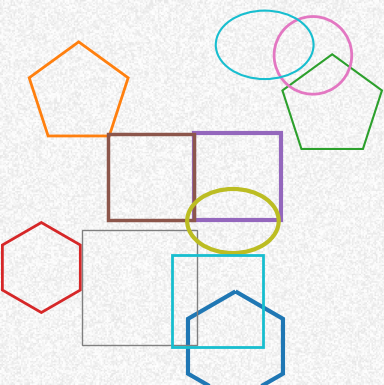[{"shape": "hexagon", "thickness": 3, "radius": 0.71, "center": [0.612, 0.101]}, {"shape": "pentagon", "thickness": 2, "radius": 0.68, "center": [0.204, 0.756]}, {"shape": "pentagon", "thickness": 1.5, "radius": 0.68, "center": [0.863, 0.723]}, {"shape": "hexagon", "thickness": 2, "radius": 0.58, "center": [0.107, 0.305]}, {"shape": "square", "thickness": 3, "radius": 0.57, "center": [0.617, 0.542]}, {"shape": "square", "thickness": 2.5, "radius": 0.55, "center": [0.392, 0.541]}, {"shape": "circle", "thickness": 2, "radius": 0.5, "center": [0.813, 0.856]}, {"shape": "square", "thickness": 1, "radius": 0.75, "center": [0.362, 0.253]}, {"shape": "oval", "thickness": 3, "radius": 0.59, "center": [0.605, 0.426]}, {"shape": "square", "thickness": 2, "radius": 0.6, "center": [0.565, 0.219]}, {"shape": "oval", "thickness": 1.5, "radius": 0.63, "center": [0.687, 0.884]}]